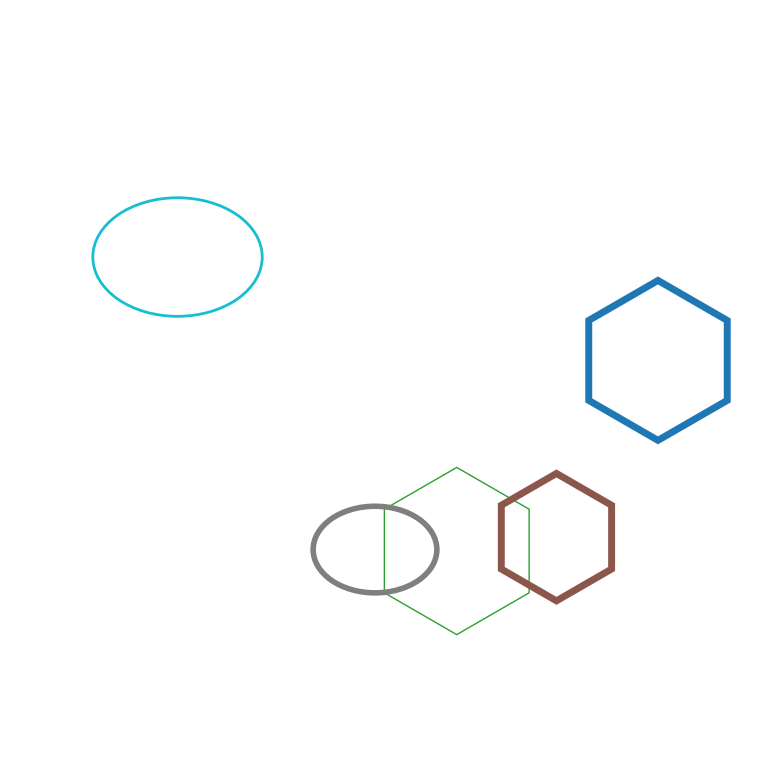[{"shape": "hexagon", "thickness": 2.5, "radius": 0.52, "center": [0.855, 0.532]}, {"shape": "hexagon", "thickness": 0.5, "radius": 0.54, "center": [0.593, 0.284]}, {"shape": "hexagon", "thickness": 2.5, "radius": 0.41, "center": [0.723, 0.302]}, {"shape": "oval", "thickness": 2, "radius": 0.4, "center": [0.487, 0.286]}, {"shape": "oval", "thickness": 1, "radius": 0.55, "center": [0.231, 0.666]}]